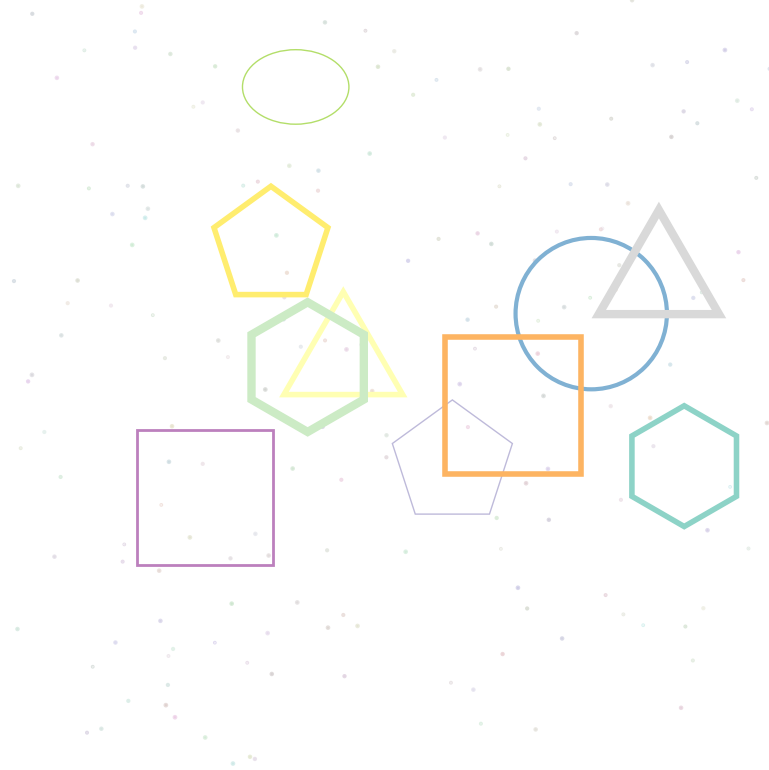[{"shape": "hexagon", "thickness": 2, "radius": 0.39, "center": [0.889, 0.395]}, {"shape": "triangle", "thickness": 2, "radius": 0.45, "center": [0.446, 0.532]}, {"shape": "pentagon", "thickness": 0.5, "radius": 0.41, "center": [0.587, 0.399]}, {"shape": "circle", "thickness": 1.5, "radius": 0.49, "center": [0.768, 0.593]}, {"shape": "square", "thickness": 2, "radius": 0.44, "center": [0.666, 0.473]}, {"shape": "oval", "thickness": 0.5, "radius": 0.35, "center": [0.384, 0.887]}, {"shape": "triangle", "thickness": 3, "radius": 0.45, "center": [0.856, 0.637]}, {"shape": "square", "thickness": 1, "radius": 0.44, "center": [0.266, 0.354]}, {"shape": "hexagon", "thickness": 3, "radius": 0.42, "center": [0.4, 0.523]}, {"shape": "pentagon", "thickness": 2, "radius": 0.39, "center": [0.352, 0.68]}]